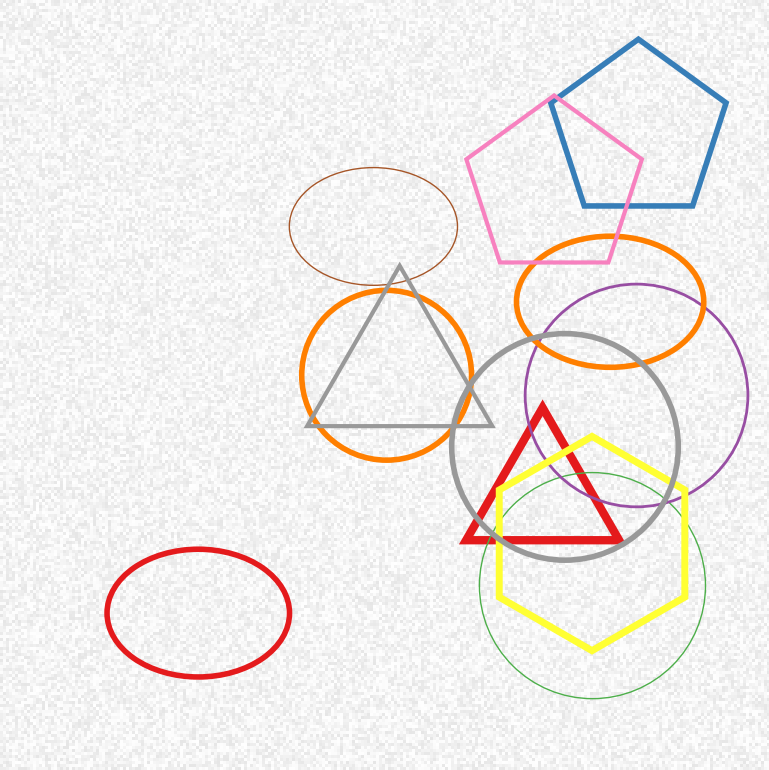[{"shape": "triangle", "thickness": 3, "radius": 0.57, "center": [0.705, 0.356]}, {"shape": "oval", "thickness": 2, "radius": 0.59, "center": [0.258, 0.204]}, {"shape": "pentagon", "thickness": 2, "radius": 0.6, "center": [0.829, 0.829]}, {"shape": "circle", "thickness": 0.5, "radius": 0.73, "center": [0.769, 0.239]}, {"shape": "circle", "thickness": 1, "radius": 0.72, "center": [0.827, 0.486]}, {"shape": "oval", "thickness": 2, "radius": 0.61, "center": [0.792, 0.608]}, {"shape": "circle", "thickness": 2, "radius": 0.55, "center": [0.502, 0.513]}, {"shape": "hexagon", "thickness": 2.5, "radius": 0.7, "center": [0.769, 0.294]}, {"shape": "oval", "thickness": 0.5, "radius": 0.55, "center": [0.485, 0.706]}, {"shape": "pentagon", "thickness": 1.5, "radius": 0.6, "center": [0.72, 0.756]}, {"shape": "circle", "thickness": 2, "radius": 0.74, "center": [0.734, 0.42]}, {"shape": "triangle", "thickness": 1.5, "radius": 0.69, "center": [0.519, 0.516]}]